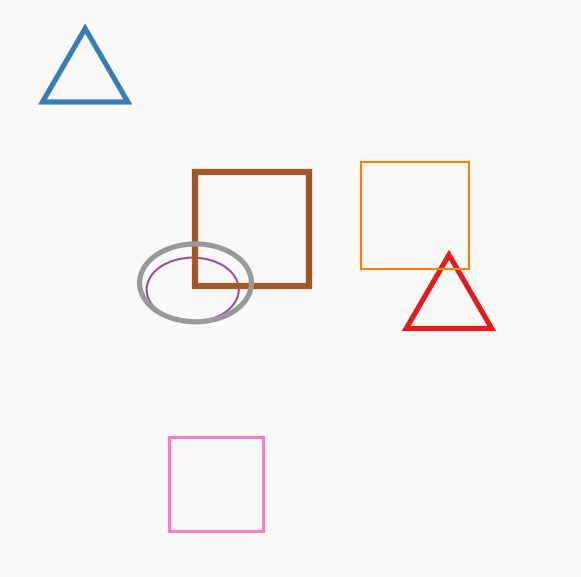[{"shape": "triangle", "thickness": 2.5, "radius": 0.42, "center": [0.772, 0.473]}, {"shape": "triangle", "thickness": 2.5, "radius": 0.42, "center": [0.147, 0.865]}, {"shape": "oval", "thickness": 1, "radius": 0.4, "center": [0.332, 0.498]}, {"shape": "square", "thickness": 1, "radius": 0.46, "center": [0.715, 0.626]}, {"shape": "square", "thickness": 3, "radius": 0.49, "center": [0.433, 0.602]}, {"shape": "square", "thickness": 1.5, "radius": 0.4, "center": [0.371, 0.161]}, {"shape": "oval", "thickness": 2.5, "radius": 0.48, "center": [0.336, 0.509]}]